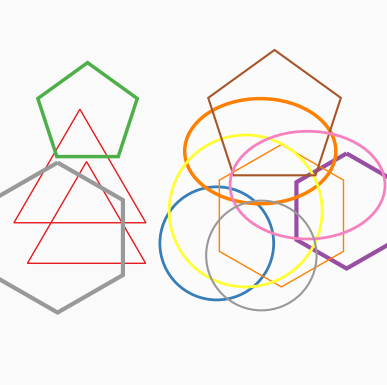[{"shape": "triangle", "thickness": 1, "radius": 0.98, "center": [0.206, 0.52]}, {"shape": "triangle", "thickness": 1, "radius": 0.88, "center": [0.223, 0.404]}, {"shape": "circle", "thickness": 2, "radius": 0.73, "center": [0.559, 0.368]}, {"shape": "pentagon", "thickness": 2.5, "radius": 0.67, "center": [0.226, 0.702]}, {"shape": "hexagon", "thickness": 3, "radius": 0.75, "center": [0.894, 0.452]}, {"shape": "hexagon", "thickness": 1, "radius": 0.92, "center": [0.726, 0.44]}, {"shape": "oval", "thickness": 2.5, "radius": 0.98, "center": [0.672, 0.607]}, {"shape": "circle", "thickness": 2, "radius": 0.99, "center": [0.634, 0.452]}, {"shape": "pentagon", "thickness": 1.5, "radius": 0.9, "center": [0.708, 0.69]}, {"shape": "oval", "thickness": 2, "radius": 1.0, "center": [0.794, 0.519]}, {"shape": "circle", "thickness": 1.5, "radius": 0.71, "center": [0.674, 0.336]}, {"shape": "hexagon", "thickness": 3, "radius": 0.97, "center": [0.149, 0.383]}]